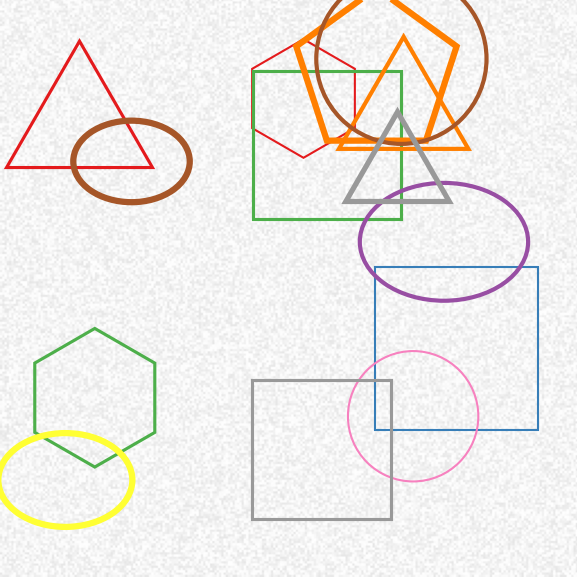[{"shape": "triangle", "thickness": 1.5, "radius": 0.73, "center": [0.138, 0.782]}, {"shape": "hexagon", "thickness": 1, "radius": 0.51, "center": [0.526, 0.829]}, {"shape": "square", "thickness": 1, "radius": 0.71, "center": [0.79, 0.396]}, {"shape": "square", "thickness": 1.5, "radius": 0.64, "center": [0.566, 0.748]}, {"shape": "hexagon", "thickness": 1.5, "radius": 0.6, "center": [0.164, 0.31]}, {"shape": "oval", "thickness": 2, "radius": 0.73, "center": [0.769, 0.58]}, {"shape": "triangle", "thickness": 2, "radius": 0.65, "center": [0.699, 0.806]}, {"shape": "pentagon", "thickness": 3, "radius": 0.73, "center": [0.652, 0.874]}, {"shape": "oval", "thickness": 3, "radius": 0.58, "center": [0.113, 0.168]}, {"shape": "circle", "thickness": 2, "radius": 0.74, "center": [0.695, 0.897]}, {"shape": "oval", "thickness": 3, "radius": 0.5, "center": [0.228, 0.72]}, {"shape": "circle", "thickness": 1, "radius": 0.56, "center": [0.715, 0.278]}, {"shape": "square", "thickness": 1.5, "radius": 0.6, "center": [0.557, 0.221]}, {"shape": "triangle", "thickness": 2.5, "radius": 0.52, "center": [0.688, 0.702]}]